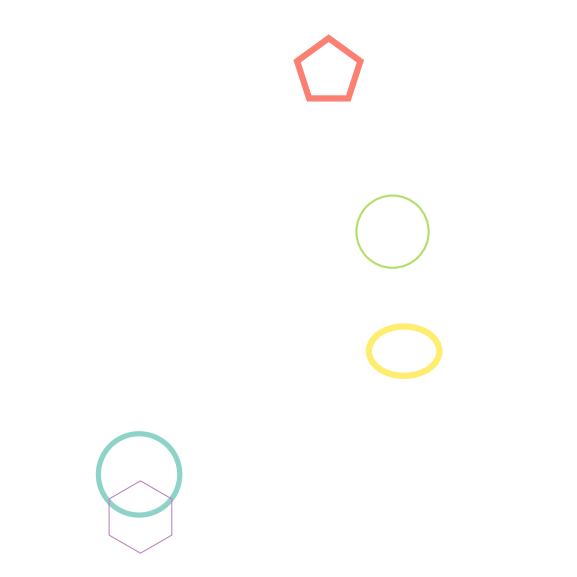[{"shape": "circle", "thickness": 2.5, "radius": 0.35, "center": [0.241, 0.178]}, {"shape": "pentagon", "thickness": 3, "radius": 0.29, "center": [0.569, 0.875]}, {"shape": "circle", "thickness": 1, "radius": 0.31, "center": [0.68, 0.598]}, {"shape": "hexagon", "thickness": 0.5, "radius": 0.31, "center": [0.243, 0.104]}, {"shape": "oval", "thickness": 3, "radius": 0.31, "center": [0.7, 0.391]}]